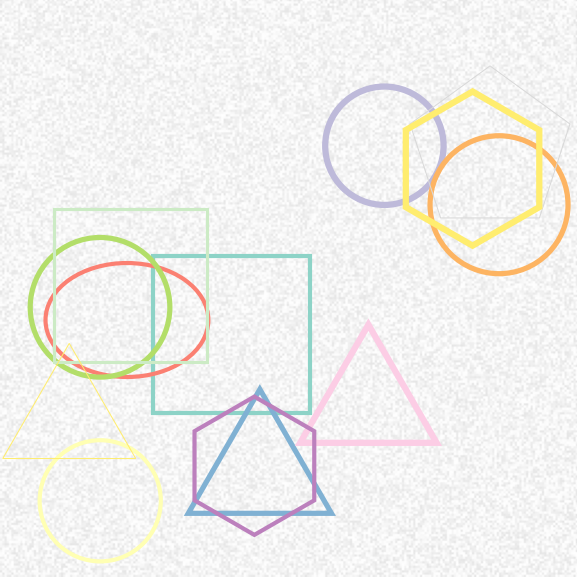[{"shape": "square", "thickness": 2, "radius": 0.68, "center": [0.4, 0.42]}, {"shape": "circle", "thickness": 2, "radius": 0.52, "center": [0.174, 0.132]}, {"shape": "circle", "thickness": 3, "radius": 0.51, "center": [0.666, 0.747]}, {"shape": "oval", "thickness": 2, "radius": 0.7, "center": [0.22, 0.445]}, {"shape": "triangle", "thickness": 2.5, "radius": 0.72, "center": [0.45, 0.182]}, {"shape": "circle", "thickness": 2.5, "radius": 0.6, "center": [0.864, 0.645]}, {"shape": "circle", "thickness": 2.5, "radius": 0.6, "center": [0.173, 0.467]}, {"shape": "triangle", "thickness": 3, "radius": 0.68, "center": [0.638, 0.301]}, {"shape": "pentagon", "thickness": 0.5, "radius": 0.73, "center": [0.849, 0.739]}, {"shape": "hexagon", "thickness": 2, "radius": 0.6, "center": [0.44, 0.193]}, {"shape": "square", "thickness": 1.5, "radius": 0.66, "center": [0.227, 0.505]}, {"shape": "triangle", "thickness": 0.5, "radius": 0.66, "center": [0.12, 0.272]}, {"shape": "hexagon", "thickness": 3, "radius": 0.67, "center": [0.818, 0.707]}]